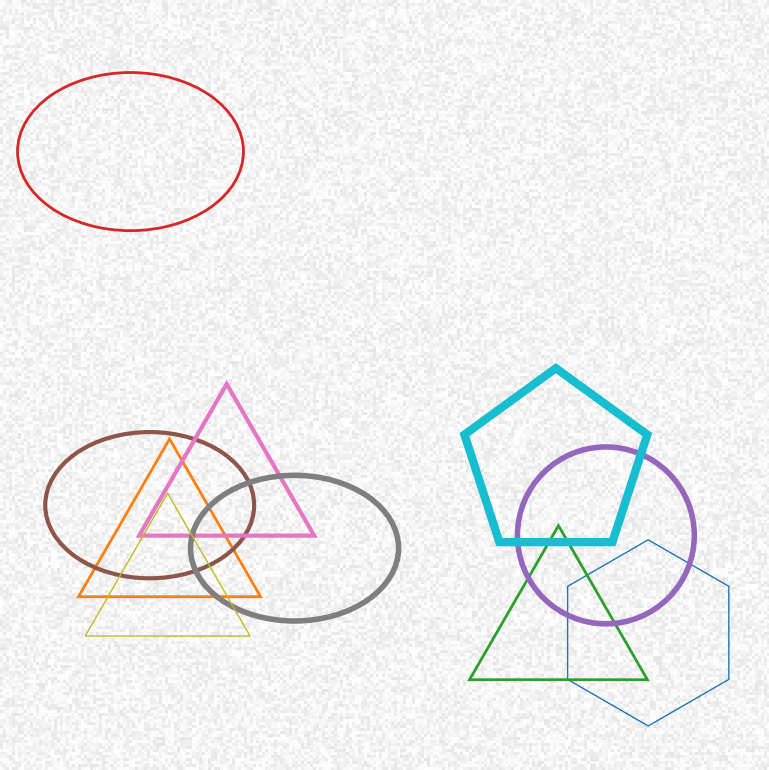[{"shape": "hexagon", "thickness": 0.5, "radius": 0.6, "center": [0.842, 0.178]}, {"shape": "triangle", "thickness": 1, "radius": 0.68, "center": [0.22, 0.293]}, {"shape": "triangle", "thickness": 1, "radius": 0.67, "center": [0.725, 0.184]}, {"shape": "oval", "thickness": 1, "radius": 0.73, "center": [0.169, 0.803]}, {"shape": "circle", "thickness": 2, "radius": 0.57, "center": [0.787, 0.305]}, {"shape": "oval", "thickness": 1.5, "radius": 0.68, "center": [0.194, 0.344]}, {"shape": "triangle", "thickness": 1.5, "radius": 0.66, "center": [0.294, 0.37]}, {"shape": "oval", "thickness": 2, "radius": 0.68, "center": [0.383, 0.288]}, {"shape": "triangle", "thickness": 0.5, "radius": 0.62, "center": [0.218, 0.236]}, {"shape": "pentagon", "thickness": 3, "radius": 0.62, "center": [0.722, 0.397]}]